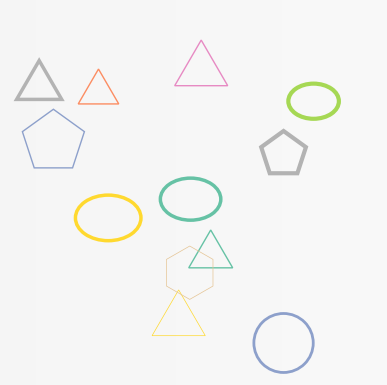[{"shape": "oval", "thickness": 2.5, "radius": 0.39, "center": [0.492, 0.483]}, {"shape": "triangle", "thickness": 1, "radius": 0.33, "center": [0.544, 0.337]}, {"shape": "triangle", "thickness": 1, "radius": 0.3, "center": [0.254, 0.76]}, {"shape": "circle", "thickness": 2, "radius": 0.38, "center": [0.732, 0.109]}, {"shape": "pentagon", "thickness": 1, "radius": 0.42, "center": [0.138, 0.632]}, {"shape": "triangle", "thickness": 1, "radius": 0.39, "center": [0.519, 0.817]}, {"shape": "oval", "thickness": 3, "radius": 0.33, "center": [0.809, 0.737]}, {"shape": "triangle", "thickness": 0.5, "radius": 0.4, "center": [0.461, 0.168]}, {"shape": "oval", "thickness": 2.5, "radius": 0.42, "center": [0.279, 0.434]}, {"shape": "hexagon", "thickness": 0.5, "radius": 0.35, "center": [0.49, 0.292]}, {"shape": "pentagon", "thickness": 3, "radius": 0.3, "center": [0.732, 0.599]}, {"shape": "triangle", "thickness": 2.5, "radius": 0.34, "center": [0.101, 0.775]}]